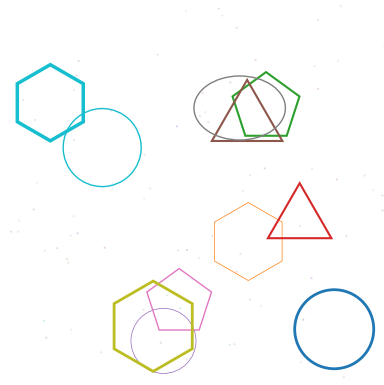[{"shape": "circle", "thickness": 2, "radius": 0.51, "center": [0.868, 0.145]}, {"shape": "hexagon", "thickness": 0.5, "radius": 0.51, "center": [0.645, 0.373]}, {"shape": "pentagon", "thickness": 1.5, "radius": 0.46, "center": [0.691, 0.721]}, {"shape": "triangle", "thickness": 1.5, "radius": 0.48, "center": [0.778, 0.429]}, {"shape": "circle", "thickness": 0.5, "radius": 0.42, "center": [0.425, 0.115]}, {"shape": "triangle", "thickness": 1.5, "radius": 0.53, "center": [0.642, 0.687]}, {"shape": "pentagon", "thickness": 1, "radius": 0.44, "center": [0.465, 0.214]}, {"shape": "oval", "thickness": 1, "radius": 0.59, "center": [0.622, 0.719]}, {"shape": "hexagon", "thickness": 2, "radius": 0.59, "center": [0.398, 0.153]}, {"shape": "circle", "thickness": 1, "radius": 0.51, "center": [0.265, 0.617]}, {"shape": "hexagon", "thickness": 2.5, "radius": 0.49, "center": [0.131, 0.733]}]